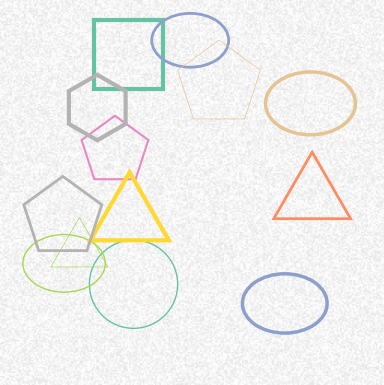[{"shape": "circle", "thickness": 1, "radius": 0.57, "center": [0.347, 0.262]}, {"shape": "square", "thickness": 3, "radius": 0.45, "center": [0.333, 0.859]}, {"shape": "triangle", "thickness": 2, "radius": 0.58, "center": [0.811, 0.49]}, {"shape": "oval", "thickness": 2, "radius": 0.5, "center": [0.494, 0.895]}, {"shape": "oval", "thickness": 2.5, "radius": 0.55, "center": [0.74, 0.212]}, {"shape": "pentagon", "thickness": 1.5, "radius": 0.46, "center": [0.299, 0.608]}, {"shape": "oval", "thickness": 1, "radius": 0.53, "center": [0.166, 0.316]}, {"shape": "triangle", "thickness": 0.5, "radius": 0.43, "center": [0.206, 0.349]}, {"shape": "triangle", "thickness": 3, "radius": 0.59, "center": [0.337, 0.435]}, {"shape": "oval", "thickness": 2.5, "radius": 0.58, "center": [0.806, 0.731]}, {"shape": "pentagon", "thickness": 0.5, "radius": 0.57, "center": [0.569, 0.783]}, {"shape": "hexagon", "thickness": 3, "radius": 0.43, "center": [0.253, 0.721]}, {"shape": "pentagon", "thickness": 2, "radius": 0.53, "center": [0.163, 0.435]}]